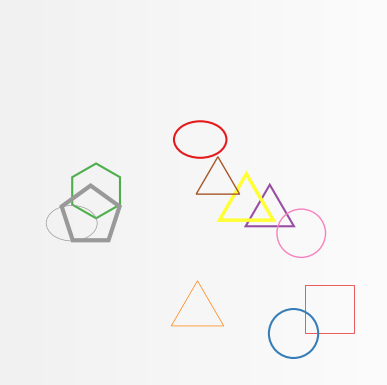[{"shape": "oval", "thickness": 1.5, "radius": 0.34, "center": [0.517, 0.638]}, {"shape": "square", "thickness": 0.5, "radius": 0.32, "center": [0.85, 0.197]}, {"shape": "circle", "thickness": 1.5, "radius": 0.32, "center": [0.758, 0.134]}, {"shape": "hexagon", "thickness": 1.5, "radius": 0.36, "center": [0.248, 0.504]}, {"shape": "triangle", "thickness": 1.5, "radius": 0.36, "center": [0.696, 0.448]}, {"shape": "triangle", "thickness": 0.5, "radius": 0.39, "center": [0.51, 0.192]}, {"shape": "triangle", "thickness": 2.5, "radius": 0.4, "center": [0.636, 0.468]}, {"shape": "triangle", "thickness": 1, "radius": 0.32, "center": [0.562, 0.528]}, {"shape": "circle", "thickness": 1, "radius": 0.31, "center": [0.777, 0.394]}, {"shape": "oval", "thickness": 0.5, "radius": 0.33, "center": [0.185, 0.42]}, {"shape": "pentagon", "thickness": 3, "radius": 0.39, "center": [0.234, 0.439]}]